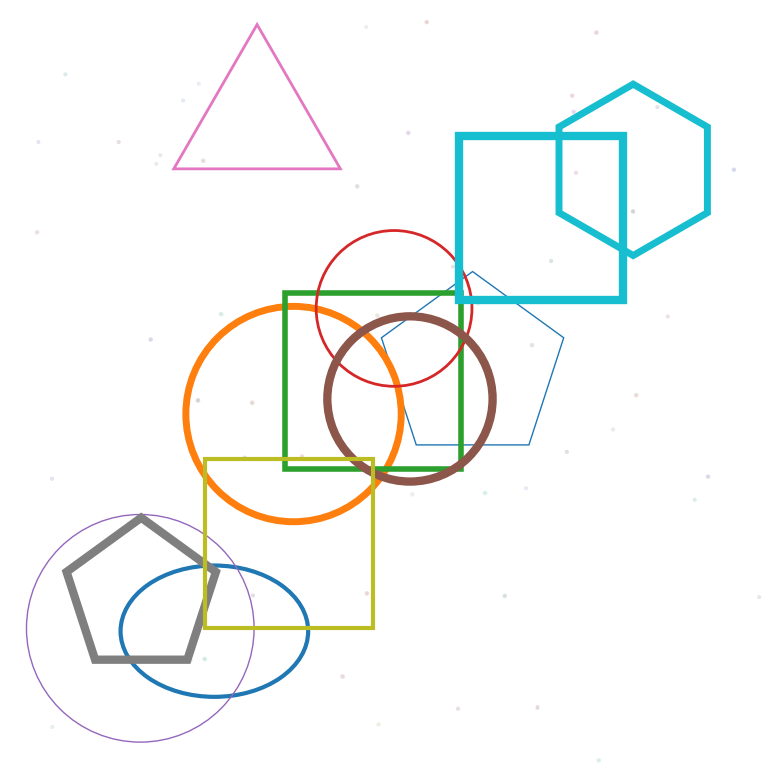[{"shape": "pentagon", "thickness": 0.5, "radius": 0.62, "center": [0.614, 0.523]}, {"shape": "oval", "thickness": 1.5, "radius": 0.61, "center": [0.278, 0.18]}, {"shape": "circle", "thickness": 2.5, "radius": 0.7, "center": [0.381, 0.462]}, {"shape": "square", "thickness": 2, "radius": 0.57, "center": [0.484, 0.505]}, {"shape": "circle", "thickness": 1, "radius": 0.51, "center": [0.512, 0.599]}, {"shape": "circle", "thickness": 0.5, "radius": 0.74, "center": [0.182, 0.184]}, {"shape": "circle", "thickness": 3, "radius": 0.54, "center": [0.532, 0.482]}, {"shape": "triangle", "thickness": 1, "radius": 0.62, "center": [0.334, 0.843]}, {"shape": "pentagon", "thickness": 3, "radius": 0.51, "center": [0.183, 0.226]}, {"shape": "square", "thickness": 1.5, "radius": 0.55, "center": [0.375, 0.294]}, {"shape": "hexagon", "thickness": 2.5, "radius": 0.56, "center": [0.822, 0.779]}, {"shape": "square", "thickness": 3, "radius": 0.53, "center": [0.702, 0.717]}]